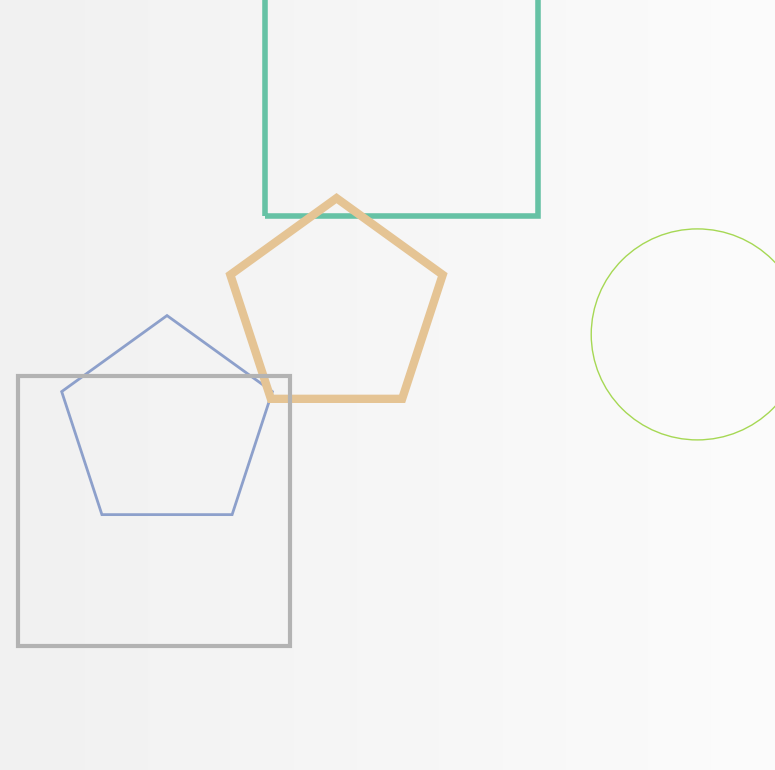[{"shape": "square", "thickness": 2, "radius": 0.88, "center": [0.518, 0.896]}, {"shape": "pentagon", "thickness": 1, "radius": 0.71, "center": [0.216, 0.447]}, {"shape": "circle", "thickness": 0.5, "radius": 0.69, "center": [0.9, 0.566]}, {"shape": "pentagon", "thickness": 3, "radius": 0.72, "center": [0.434, 0.599]}, {"shape": "square", "thickness": 1.5, "radius": 0.88, "center": [0.199, 0.337]}]